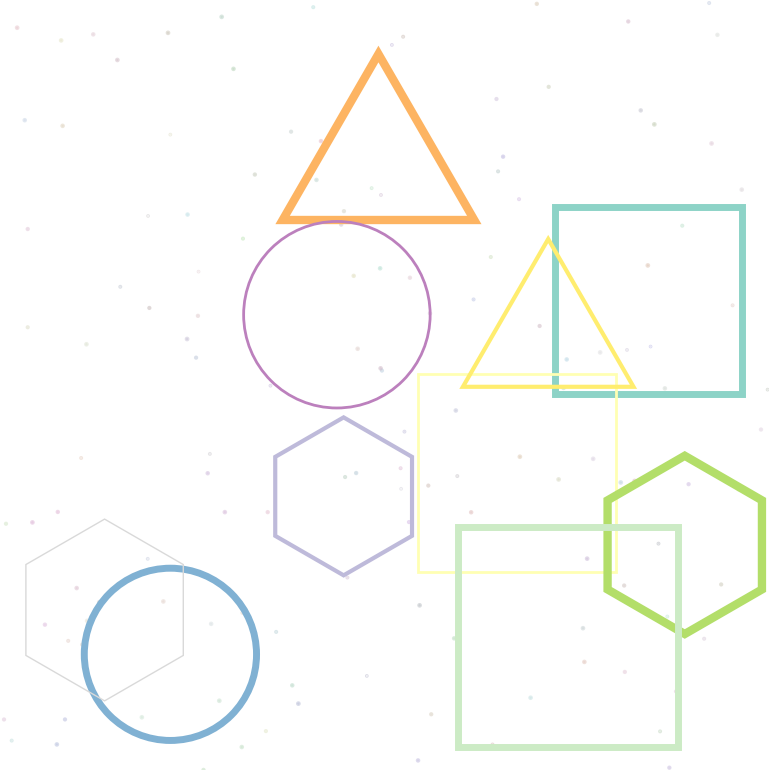[{"shape": "square", "thickness": 2.5, "radius": 0.61, "center": [0.842, 0.609]}, {"shape": "square", "thickness": 1, "radius": 0.64, "center": [0.671, 0.385]}, {"shape": "hexagon", "thickness": 1.5, "radius": 0.51, "center": [0.446, 0.355]}, {"shape": "circle", "thickness": 2.5, "radius": 0.56, "center": [0.221, 0.15]}, {"shape": "triangle", "thickness": 3, "radius": 0.72, "center": [0.491, 0.786]}, {"shape": "hexagon", "thickness": 3, "radius": 0.58, "center": [0.889, 0.292]}, {"shape": "hexagon", "thickness": 0.5, "radius": 0.59, "center": [0.136, 0.208]}, {"shape": "circle", "thickness": 1, "radius": 0.61, "center": [0.438, 0.591]}, {"shape": "square", "thickness": 2.5, "radius": 0.72, "center": [0.738, 0.172]}, {"shape": "triangle", "thickness": 1.5, "radius": 0.64, "center": [0.712, 0.562]}]